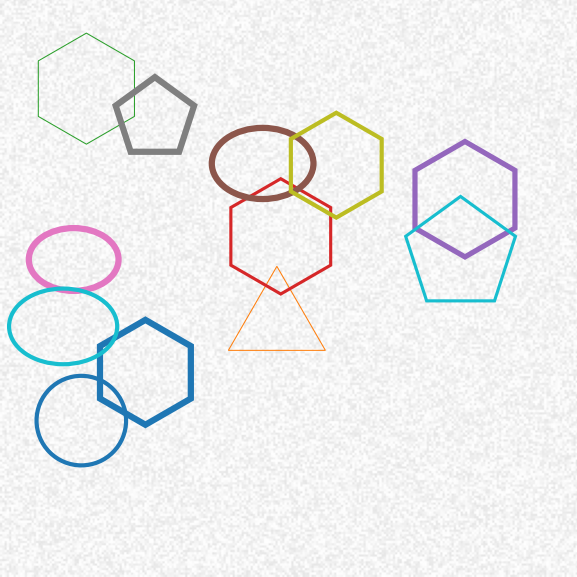[{"shape": "circle", "thickness": 2, "radius": 0.39, "center": [0.141, 0.271]}, {"shape": "hexagon", "thickness": 3, "radius": 0.45, "center": [0.252, 0.354]}, {"shape": "triangle", "thickness": 0.5, "radius": 0.49, "center": [0.479, 0.441]}, {"shape": "hexagon", "thickness": 0.5, "radius": 0.48, "center": [0.15, 0.846]}, {"shape": "hexagon", "thickness": 1.5, "radius": 0.5, "center": [0.486, 0.59]}, {"shape": "hexagon", "thickness": 2.5, "radius": 0.5, "center": [0.805, 0.654]}, {"shape": "oval", "thickness": 3, "radius": 0.44, "center": [0.455, 0.716]}, {"shape": "oval", "thickness": 3, "radius": 0.39, "center": [0.128, 0.55]}, {"shape": "pentagon", "thickness": 3, "radius": 0.36, "center": [0.268, 0.794]}, {"shape": "hexagon", "thickness": 2, "radius": 0.45, "center": [0.582, 0.713]}, {"shape": "oval", "thickness": 2, "radius": 0.47, "center": [0.109, 0.434]}, {"shape": "pentagon", "thickness": 1.5, "radius": 0.5, "center": [0.798, 0.559]}]